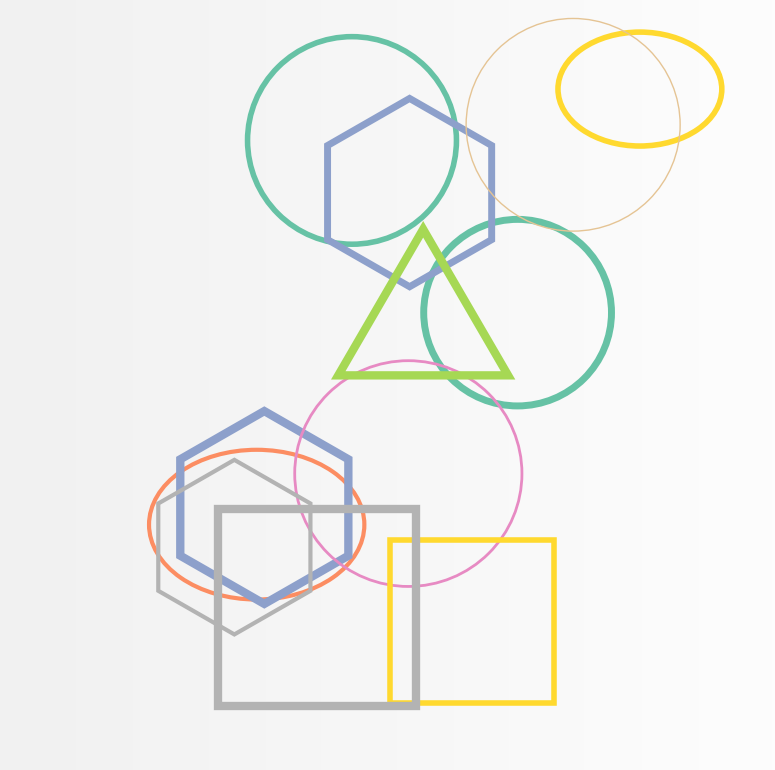[{"shape": "circle", "thickness": 2, "radius": 0.67, "center": [0.454, 0.818]}, {"shape": "circle", "thickness": 2.5, "radius": 0.61, "center": [0.668, 0.594]}, {"shape": "oval", "thickness": 1.5, "radius": 0.69, "center": [0.331, 0.319]}, {"shape": "hexagon", "thickness": 3, "radius": 0.63, "center": [0.341, 0.341]}, {"shape": "hexagon", "thickness": 2.5, "radius": 0.61, "center": [0.529, 0.75]}, {"shape": "circle", "thickness": 1, "radius": 0.73, "center": [0.527, 0.385]}, {"shape": "triangle", "thickness": 3, "radius": 0.63, "center": [0.546, 0.576]}, {"shape": "square", "thickness": 2, "radius": 0.53, "center": [0.609, 0.193]}, {"shape": "oval", "thickness": 2, "radius": 0.53, "center": [0.826, 0.884]}, {"shape": "circle", "thickness": 0.5, "radius": 0.69, "center": [0.74, 0.838]}, {"shape": "hexagon", "thickness": 1.5, "radius": 0.57, "center": [0.302, 0.289]}, {"shape": "square", "thickness": 3, "radius": 0.64, "center": [0.409, 0.211]}]